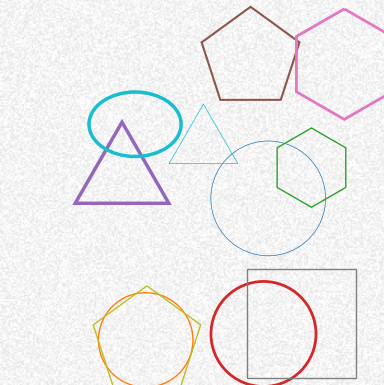[{"shape": "circle", "thickness": 0.5, "radius": 0.75, "center": [0.697, 0.485]}, {"shape": "circle", "thickness": 1, "radius": 0.61, "center": [0.378, 0.117]}, {"shape": "hexagon", "thickness": 1, "radius": 0.51, "center": [0.809, 0.565]}, {"shape": "circle", "thickness": 2, "radius": 0.68, "center": [0.684, 0.133]}, {"shape": "triangle", "thickness": 2.5, "radius": 0.7, "center": [0.317, 0.542]}, {"shape": "pentagon", "thickness": 1.5, "radius": 0.67, "center": [0.651, 0.849]}, {"shape": "hexagon", "thickness": 2, "radius": 0.72, "center": [0.894, 0.833]}, {"shape": "square", "thickness": 1, "radius": 0.71, "center": [0.783, 0.16]}, {"shape": "pentagon", "thickness": 1, "radius": 0.73, "center": [0.382, 0.111]}, {"shape": "oval", "thickness": 2.5, "radius": 0.6, "center": [0.351, 0.677]}, {"shape": "triangle", "thickness": 0.5, "radius": 0.52, "center": [0.528, 0.627]}]